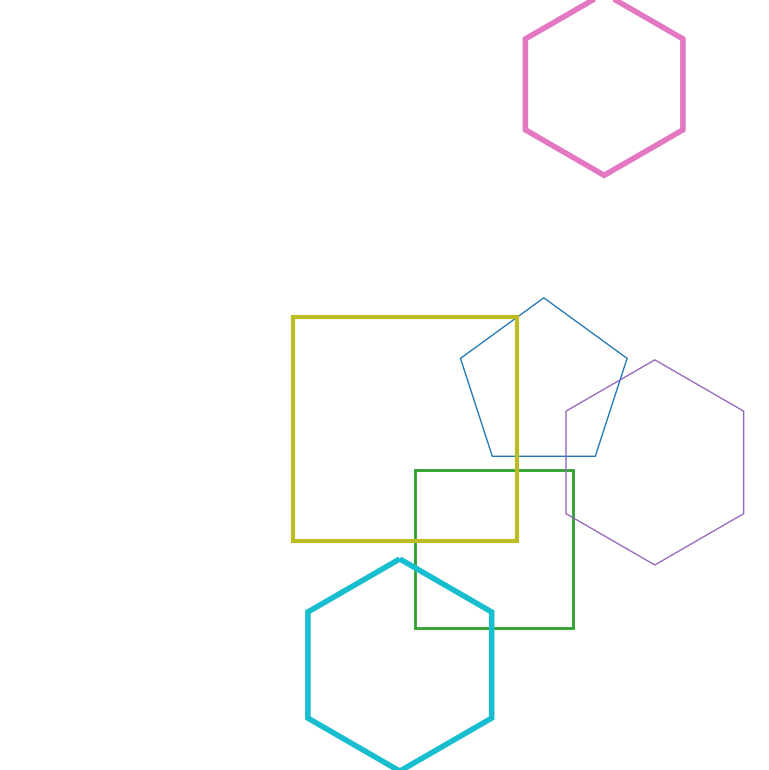[{"shape": "pentagon", "thickness": 0.5, "radius": 0.57, "center": [0.706, 0.499]}, {"shape": "square", "thickness": 1, "radius": 0.51, "center": [0.641, 0.287]}, {"shape": "hexagon", "thickness": 0.5, "radius": 0.67, "center": [0.85, 0.399]}, {"shape": "hexagon", "thickness": 2, "radius": 0.59, "center": [0.785, 0.89]}, {"shape": "square", "thickness": 1.5, "radius": 0.73, "center": [0.526, 0.443]}, {"shape": "hexagon", "thickness": 2, "radius": 0.69, "center": [0.519, 0.136]}]